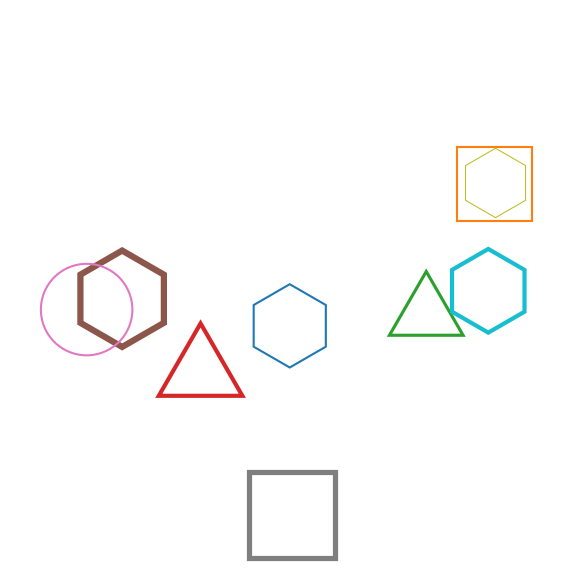[{"shape": "hexagon", "thickness": 1, "radius": 0.36, "center": [0.502, 0.435]}, {"shape": "square", "thickness": 1, "radius": 0.32, "center": [0.856, 0.681]}, {"shape": "triangle", "thickness": 1.5, "radius": 0.37, "center": [0.738, 0.455]}, {"shape": "triangle", "thickness": 2, "radius": 0.42, "center": [0.347, 0.356]}, {"shape": "hexagon", "thickness": 3, "radius": 0.42, "center": [0.212, 0.482]}, {"shape": "circle", "thickness": 1, "radius": 0.4, "center": [0.15, 0.463]}, {"shape": "square", "thickness": 2.5, "radius": 0.37, "center": [0.505, 0.107]}, {"shape": "hexagon", "thickness": 0.5, "radius": 0.3, "center": [0.858, 0.682]}, {"shape": "hexagon", "thickness": 2, "radius": 0.36, "center": [0.845, 0.496]}]